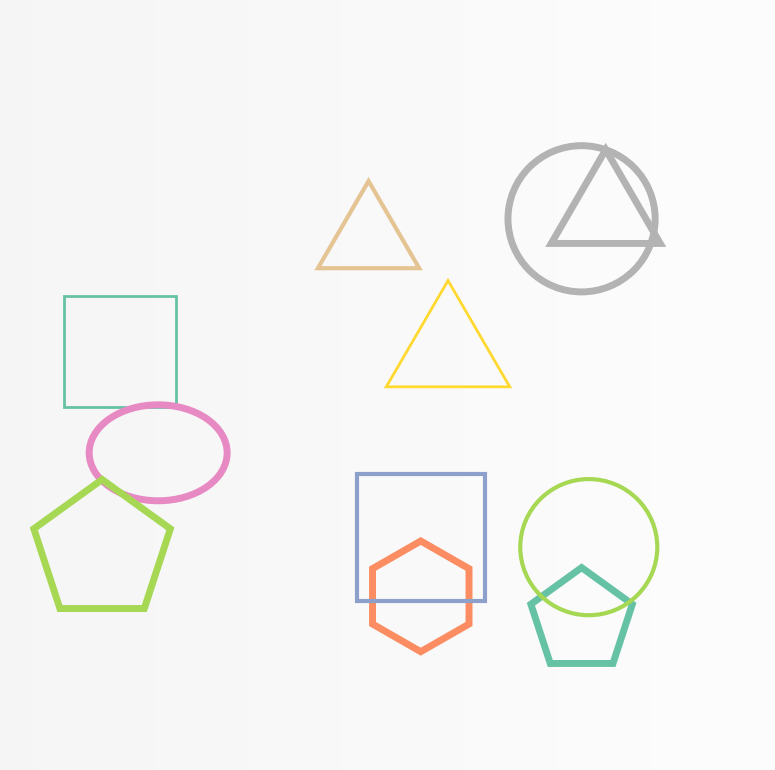[{"shape": "square", "thickness": 1, "radius": 0.36, "center": [0.155, 0.544]}, {"shape": "pentagon", "thickness": 2.5, "radius": 0.34, "center": [0.75, 0.194]}, {"shape": "hexagon", "thickness": 2.5, "radius": 0.36, "center": [0.543, 0.226]}, {"shape": "square", "thickness": 1.5, "radius": 0.41, "center": [0.543, 0.302]}, {"shape": "oval", "thickness": 2.5, "radius": 0.45, "center": [0.204, 0.412]}, {"shape": "pentagon", "thickness": 2.5, "radius": 0.46, "center": [0.132, 0.285]}, {"shape": "circle", "thickness": 1.5, "radius": 0.44, "center": [0.76, 0.289]}, {"shape": "triangle", "thickness": 1, "radius": 0.46, "center": [0.578, 0.544]}, {"shape": "triangle", "thickness": 1.5, "radius": 0.38, "center": [0.476, 0.689]}, {"shape": "circle", "thickness": 2.5, "radius": 0.47, "center": [0.75, 0.716]}, {"shape": "triangle", "thickness": 2.5, "radius": 0.41, "center": [0.782, 0.724]}]